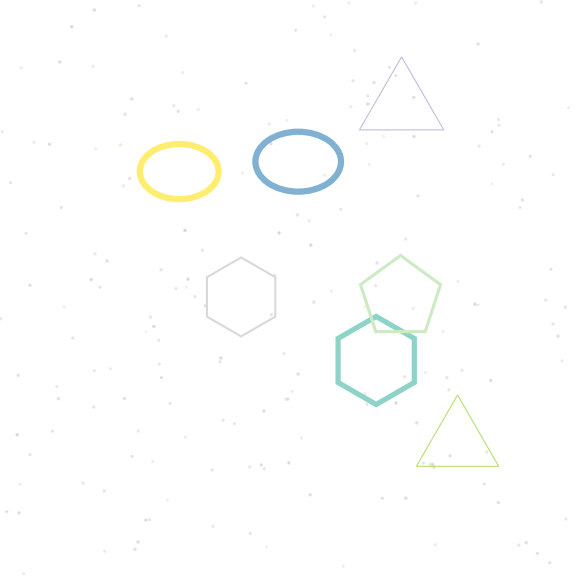[{"shape": "hexagon", "thickness": 2.5, "radius": 0.38, "center": [0.651, 0.375]}, {"shape": "triangle", "thickness": 0.5, "radius": 0.42, "center": [0.695, 0.816]}, {"shape": "oval", "thickness": 3, "radius": 0.37, "center": [0.516, 0.719]}, {"shape": "triangle", "thickness": 0.5, "radius": 0.41, "center": [0.792, 0.233]}, {"shape": "hexagon", "thickness": 1, "radius": 0.34, "center": [0.418, 0.485]}, {"shape": "pentagon", "thickness": 1.5, "radius": 0.36, "center": [0.694, 0.484]}, {"shape": "oval", "thickness": 3, "radius": 0.34, "center": [0.31, 0.702]}]